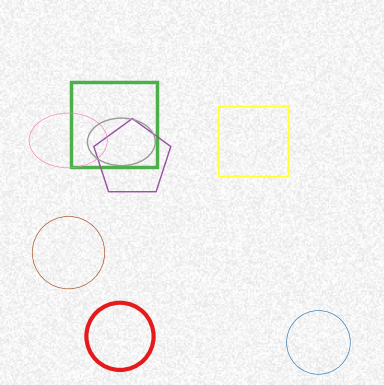[{"shape": "circle", "thickness": 3, "radius": 0.44, "center": [0.312, 0.126]}, {"shape": "circle", "thickness": 0.5, "radius": 0.41, "center": [0.827, 0.111]}, {"shape": "square", "thickness": 2.5, "radius": 0.55, "center": [0.296, 0.677]}, {"shape": "pentagon", "thickness": 1, "radius": 0.53, "center": [0.344, 0.587]}, {"shape": "square", "thickness": 1, "radius": 0.45, "center": [0.657, 0.633]}, {"shape": "circle", "thickness": 0.5, "radius": 0.47, "center": [0.178, 0.344]}, {"shape": "oval", "thickness": 0.5, "radius": 0.51, "center": [0.177, 0.635]}, {"shape": "oval", "thickness": 1, "radius": 0.44, "center": [0.315, 0.632]}]